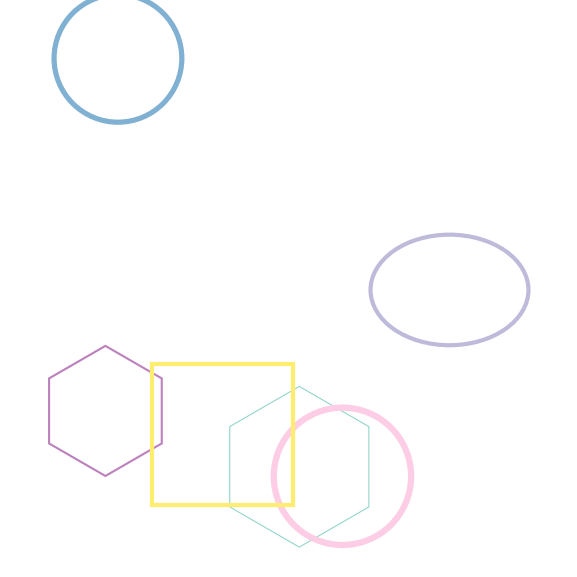[{"shape": "hexagon", "thickness": 0.5, "radius": 0.7, "center": [0.518, 0.191]}, {"shape": "oval", "thickness": 2, "radius": 0.68, "center": [0.778, 0.497]}, {"shape": "circle", "thickness": 2.5, "radius": 0.55, "center": [0.204, 0.898]}, {"shape": "circle", "thickness": 3, "radius": 0.59, "center": [0.593, 0.174]}, {"shape": "hexagon", "thickness": 1, "radius": 0.56, "center": [0.183, 0.288]}, {"shape": "square", "thickness": 2, "radius": 0.61, "center": [0.385, 0.247]}]